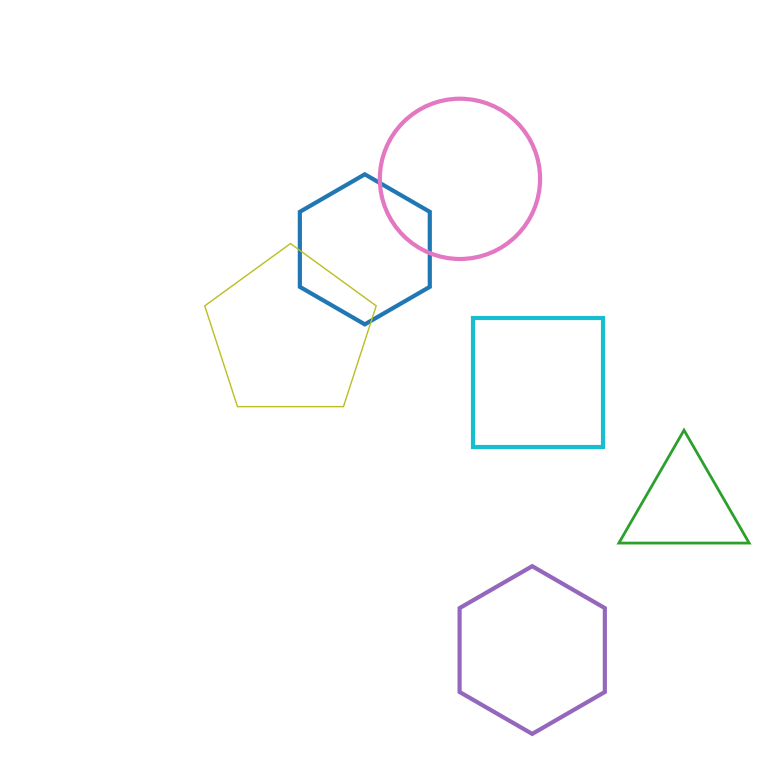[{"shape": "hexagon", "thickness": 1.5, "radius": 0.49, "center": [0.474, 0.676]}, {"shape": "triangle", "thickness": 1, "radius": 0.49, "center": [0.888, 0.344]}, {"shape": "hexagon", "thickness": 1.5, "radius": 0.54, "center": [0.691, 0.156]}, {"shape": "circle", "thickness": 1.5, "radius": 0.52, "center": [0.597, 0.768]}, {"shape": "pentagon", "thickness": 0.5, "radius": 0.59, "center": [0.377, 0.567]}, {"shape": "square", "thickness": 1.5, "radius": 0.42, "center": [0.699, 0.503]}]